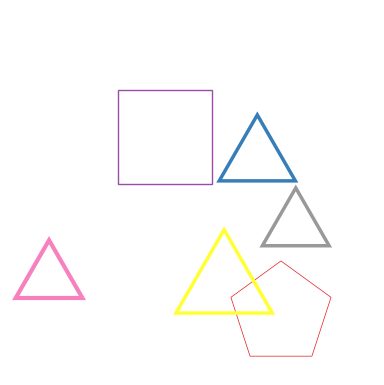[{"shape": "pentagon", "thickness": 0.5, "radius": 0.68, "center": [0.73, 0.185]}, {"shape": "triangle", "thickness": 2.5, "radius": 0.57, "center": [0.668, 0.587]}, {"shape": "square", "thickness": 1, "radius": 0.61, "center": [0.429, 0.644]}, {"shape": "triangle", "thickness": 2.5, "radius": 0.72, "center": [0.582, 0.259]}, {"shape": "triangle", "thickness": 3, "radius": 0.5, "center": [0.127, 0.276]}, {"shape": "triangle", "thickness": 2.5, "radius": 0.5, "center": [0.768, 0.412]}]